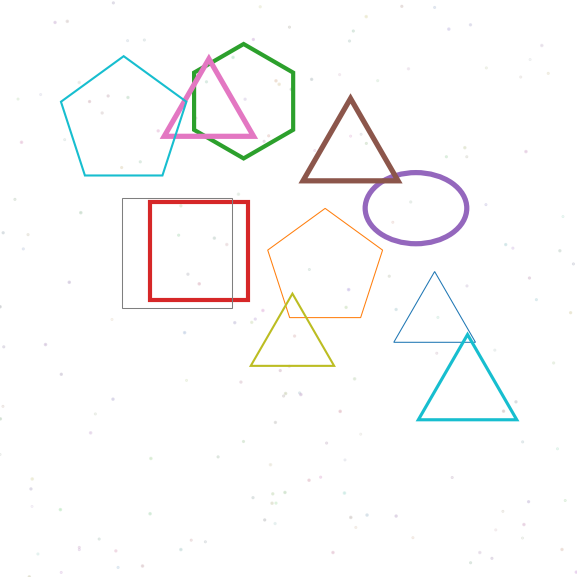[{"shape": "triangle", "thickness": 0.5, "radius": 0.41, "center": [0.753, 0.447]}, {"shape": "pentagon", "thickness": 0.5, "radius": 0.52, "center": [0.563, 0.534]}, {"shape": "hexagon", "thickness": 2, "radius": 0.5, "center": [0.422, 0.824]}, {"shape": "square", "thickness": 2, "radius": 0.42, "center": [0.345, 0.564]}, {"shape": "oval", "thickness": 2.5, "radius": 0.44, "center": [0.72, 0.639]}, {"shape": "triangle", "thickness": 2.5, "radius": 0.48, "center": [0.607, 0.734]}, {"shape": "triangle", "thickness": 2.5, "radius": 0.45, "center": [0.362, 0.808]}, {"shape": "square", "thickness": 0.5, "radius": 0.48, "center": [0.307, 0.562]}, {"shape": "triangle", "thickness": 1, "radius": 0.42, "center": [0.506, 0.407]}, {"shape": "triangle", "thickness": 1.5, "radius": 0.49, "center": [0.81, 0.321]}, {"shape": "pentagon", "thickness": 1, "radius": 0.57, "center": [0.214, 0.788]}]